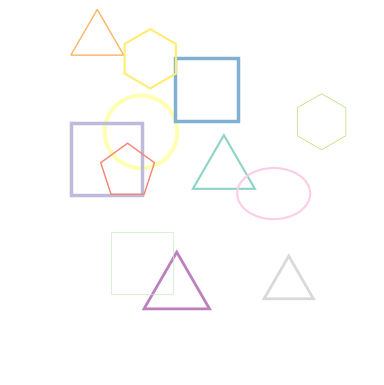[{"shape": "triangle", "thickness": 1.5, "radius": 0.46, "center": [0.582, 0.556]}, {"shape": "circle", "thickness": 3, "radius": 0.47, "center": [0.366, 0.658]}, {"shape": "square", "thickness": 2.5, "radius": 0.46, "center": [0.277, 0.587]}, {"shape": "pentagon", "thickness": 1, "radius": 0.37, "center": [0.331, 0.555]}, {"shape": "square", "thickness": 2.5, "radius": 0.41, "center": [0.536, 0.766]}, {"shape": "triangle", "thickness": 1, "radius": 0.4, "center": [0.253, 0.896]}, {"shape": "hexagon", "thickness": 0.5, "radius": 0.36, "center": [0.835, 0.684]}, {"shape": "oval", "thickness": 1.5, "radius": 0.47, "center": [0.711, 0.497]}, {"shape": "triangle", "thickness": 2, "radius": 0.37, "center": [0.75, 0.261]}, {"shape": "triangle", "thickness": 2, "radius": 0.49, "center": [0.459, 0.247]}, {"shape": "square", "thickness": 0.5, "radius": 0.4, "center": [0.369, 0.318]}, {"shape": "hexagon", "thickness": 1.5, "radius": 0.38, "center": [0.39, 0.847]}]